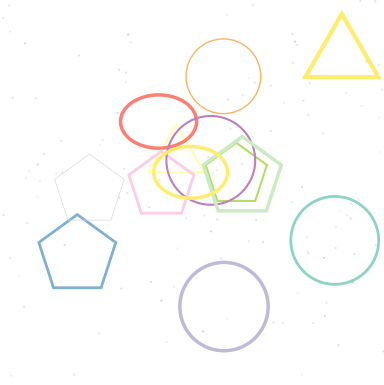[{"shape": "circle", "thickness": 2, "radius": 0.57, "center": [0.869, 0.376]}, {"shape": "triangle", "thickness": 1.5, "radius": 0.42, "center": [0.458, 0.594]}, {"shape": "circle", "thickness": 2.5, "radius": 0.57, "center": [0.582, 0.204]}, {"shape": "oval", "thickness": 2.5, "radius": 0.49, "center": [0.412, 0.684]}, {"shape": "pentagon", "thickness": 2, "radius": 0.53, "center": [0.201, 0.338]}, {"shape": "circle", "thickness": 1, "radius": 0.49, "center": [0.58, 0.802]}, {"shape": "pentagon", "thickness": 1.5, "radius": 0.42, "center": [0.614, 0.546]}, {"shape": "pentagon", "thickness": 2, "radius": 0.44, "center": [0.419, 0.518]}, {"shape": "pentagon", "thickness": 0.5, "radius": 0.47, "center": [0.232, 0.505]}, {"shape": "circle", "thickness": 1.5, "radius": 0.58, "center": [0.548, 0.583]}, {"shape": "pentagon", "thickness": 2.5, "radius": 0.53, "center": [0.629, 0.539]}, {"shape": "oval", "thickness": 2.5, "radius": 0.48, "center": [0.495, 0.552]}, {"shape": "triangle", "thickness": 3, "radius": 0.55, "center": [0.888, 0.855]}]